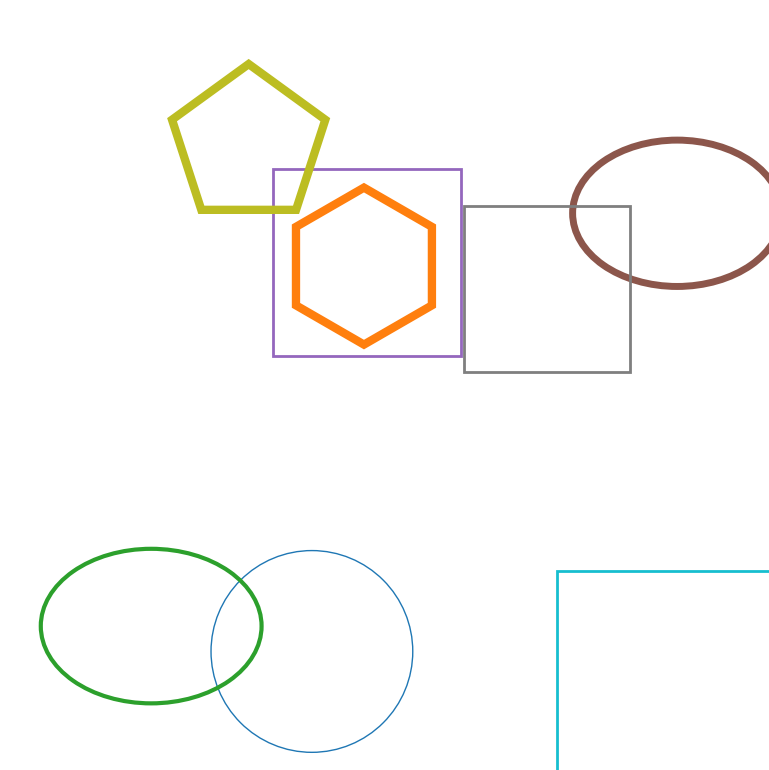[{"shape": "circle", "thickness": 0.5, "radius": 0.66, "center": [0.405, 0.154]}, {"shape": "hexagon", "thickness": 3, "radius": 0.51, "center": [0.473, 0.654]}, {"shape": "oval", "thickness": 1.5, "radius": 0.72, "center": [0.196, 0.187]}, {"shape": "square", "thickness": 1, "radius": 0.61, "center": [0.476, 0.659]}, {"shape": "oval", "thickness": 2.5, "radius": 0.68, "center": [0.879, 0.723]}, {"shape": "square", "thickness": 1, "radius": 0.54, "center": [0.71, 0.625]}, {"shape": "pentagon", "thickness": 3, "radius": 0.52, "center": [0.323, 0.812]}, {"shape": "square", "thickness": 1, "radius": 0.74, "center": [0.873, 0.11]}]